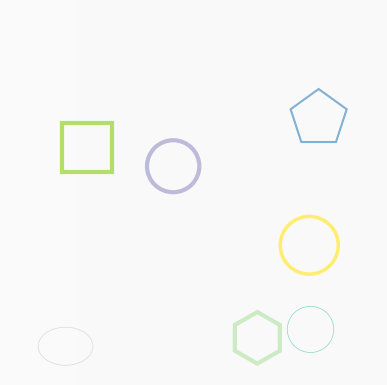[{"shape": "circle", "thickness": 0.5, "radius": 0.3, "center": [0.801, 0.144]}, {"shape": "circle", "thickness": 3, "radius": 0.34, "center": [0.447, 0.568]}, {"shape": "pentagon", "thickness": 1.5, "radius": 0.38, "center": [0.822, 0.693]}, {"shape": "square", "thickness": 3, "radius": 0.32, "center": [0.225, 0.617]}, {"shape": "oval", "thickness": 0.5, "radius": 0.35, "center": [0.169, 0.101]}, {"shape": "hexagon", "thickness": 3, "radius": 0.34, "center": [0.664, 0.123]}, {"shape": "circle", "thickness": 2.5, "radius": 0.37, "center": [0.798, 0.363]}]